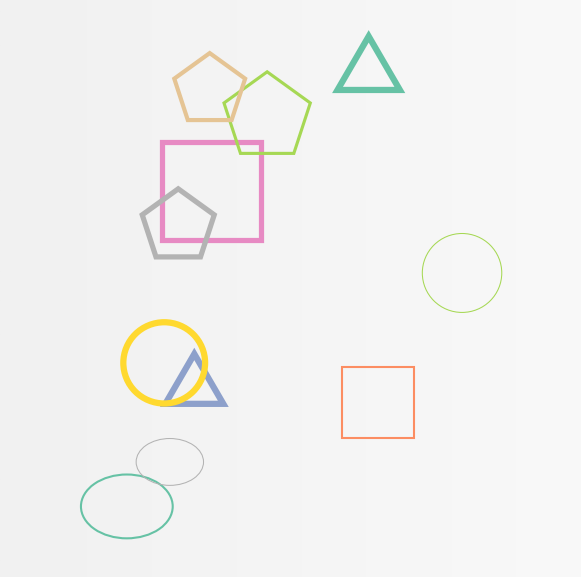[{"shape": "oval", "thickness": 1, "radius": 0.39, "center": [0.218, 0.122]}, {"shape": "triangle", "thickness": 3, "radius": 0.31, "center": [0.634, 0.874]}, {"shape": "square", "thickness": 1, "radius": 0.31, "center": [0.65, 0.303]}, {"shape": "triangle", "thickness": 3, "radius": 0.29, "center": [0.334, 0.329]}, {"shape": "square", "thickness": 2.5, "radius": 0.42, "center": [0.364, 0.668]}, {"shape": "circle", "thickness": 0.5, "radius": 0.34, "center": [0.795, 0.526]}, {"shape": "pentagon", "thickness": 1.5, "radius": 0.39, "center": [0.46, 0.797]}, {"shape": "circle", "thickness": 3, "radius": 0.35, "center": [0.283, 0.371]}, {"shape": "pentagon", "thickness": 2, "radius": 0.32, "center": [0.361, 0.843]}, {"shape": "pentagon", "thickness": 2.5, "radius": 0.33, "center": [0.307, 0.607]}, {"shape": "oval", "thickness": 0.5, "radius": 0.29, "center": [0.292, 0.199]}]